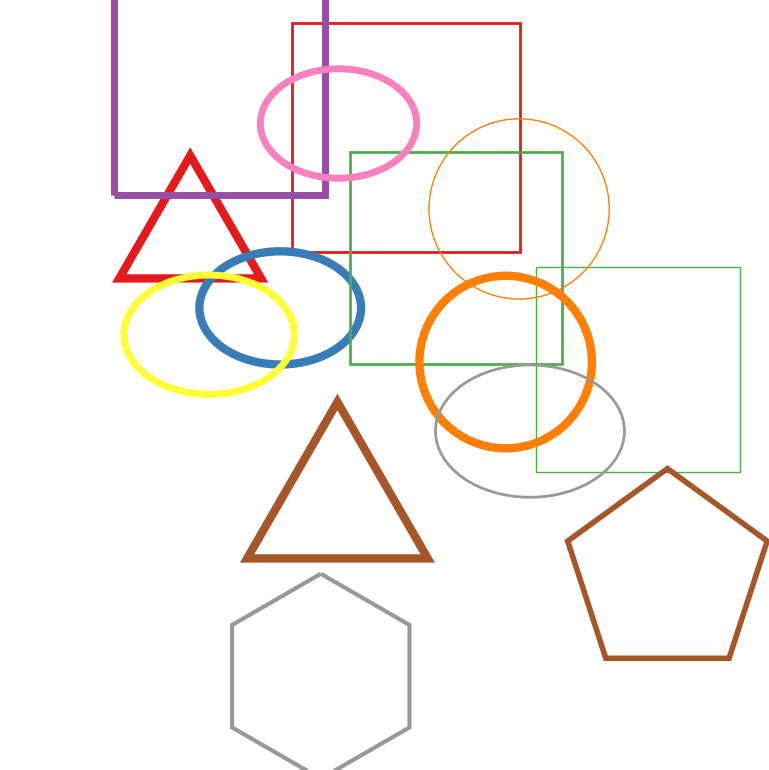[{"shape": "triangle", "thickness": 3, "radius": 0.53, "center": [0.247, 0.692]}, {"shape": "square", "thickness": 1, "radius": 0.74, "center": [0.527, 0.821]}, {"shape": "oval", "thickness": 3, "radius": 0.52, "center": [0.364, 0.6]}, {"shape": "square", "thickness": 0.5, "radius": 0.66, "center": [0.829, 0.52]}, {"shape": "square", "thickness": 1, "radius": 0.69, "center": [0.593, 0.665]}, {"shape": "square", "thickness": 2.5, "radius": 0.68, "center": [0.285, 0.883]}, {"shape": "circle", "thickness": 0.5, "radius": 0.59, "center": [0.674, 0.729]}, {"shape": "circle", "thickness": 3, "radius": 0.56, "center": [0.657, 0.53]}, {"shape": "oval", "thickness": 2.5, "radius": 0.55, "center": [0.272, 0.565]}, {"shape": "pentagon", "thickness": 2, "radius": 0.68, "center": [0.867, 0.255]}, {"shape": "triangle", "thickness": 3, "radius": 0.68, "center": [0.438, 0.342]}, {"shape": "oval", "thickness": 2.5, "radius": 0.51, "center": [0.44, 0.84]}, {"shape": "oval", "thickness": 1, "radius": 0.61, "center": [0.688, 0.44]}, {"shape": "hexagon", "thickness": 1.5, "radius": 0.67, "center": [0.417, 0.122]}]